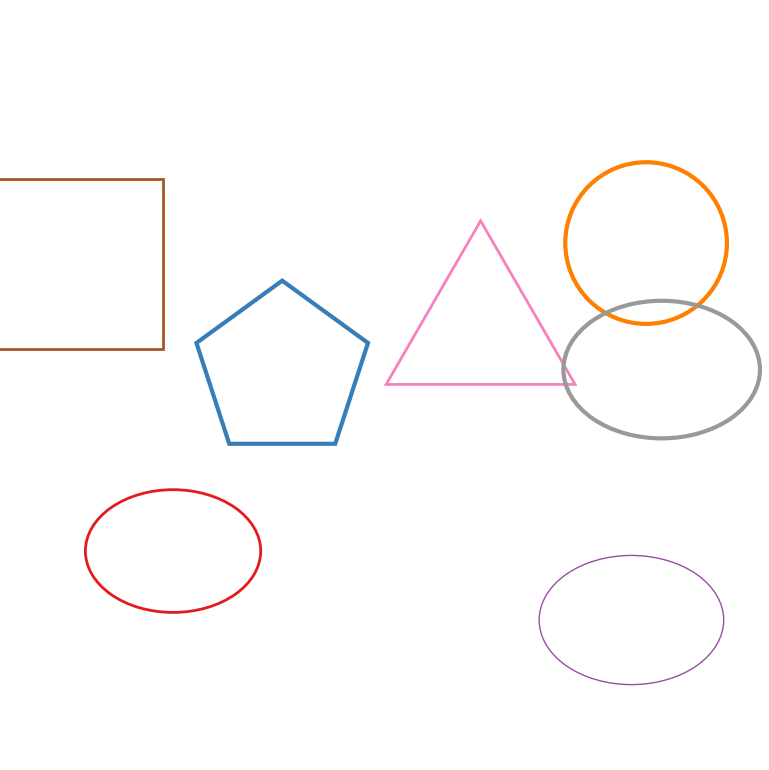[{"shape": "oval", "thickness": 1, "radius": 0.57, "center": [0.225, 0.284]}, {"shape": "pentagon", "thickness": 1.5, "radius": 0.59, "center": [0.367, 0.518]}, {"shape": "oval", "thickness": 0.5, "radius": 0.6, "center": [0.82, 0.195]}, {"shape": "circle", "thickness": 1.5, "radius": 0.52, "center": [0.839, 0.684]}, {"shape": "square", "thickness": 1, "radius": 0.55, "center": [0.102, 0.657]}, {"shape": "triangle", "thickness": 1, "radius": 0.71, "center": [0.624, 0.572]}, {"shape": "oval", "thickness": 1.5, "radius": 0.64, "center": [0.859, 0.52]}]